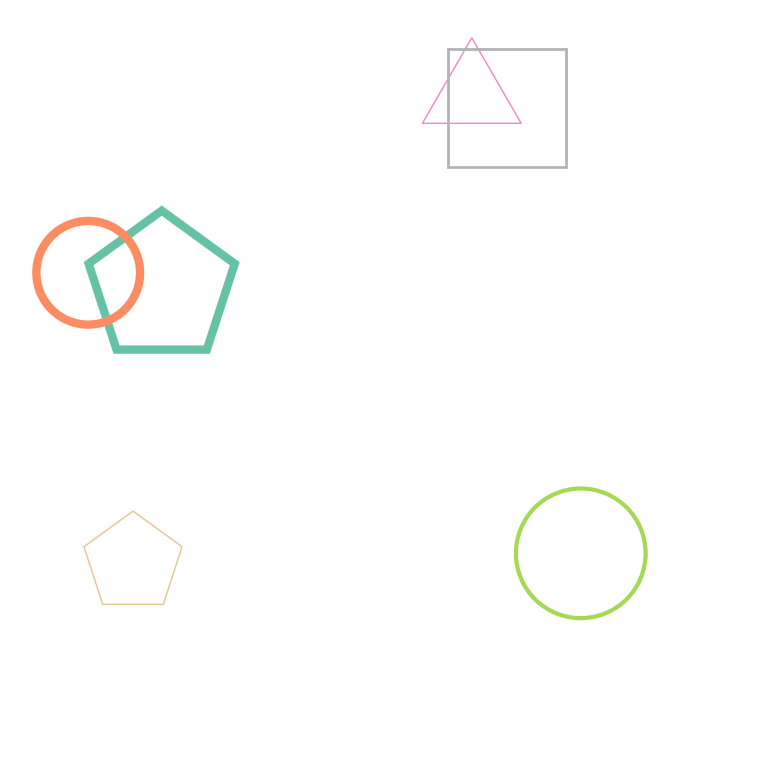[{"shape": "pentagon", "thickness": 3, "radius": 0.5, "center": [0.21, 0.627]}, {"shape": "circle", "thickness": 3, "radius": 0.34, "center": [0.115, 0.646]}, {"shape": "triangle", "thickness": 0.5, "radius": 0.37, "center": [0.613, 0.877]}, {"shape": "circle", "thickness": 1.5, "radius": 0.42, "center": [0.754, 0.281]}, {"shape": "pentagon", "thickness": 0.5, "radius": 0.33, "center": [0.173, 0.269]}, {"shape": "square", "thickness": 1, "radius": 0.38, "center": [0.658, 0.86]}]